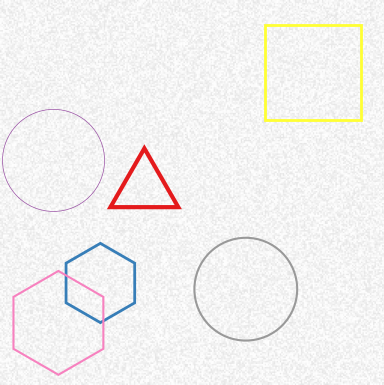[{"shape": "triangle", "thickness": 3, "radius": 0.51, "center": [0.375, 0.513]}, {"shape": "hexagon", "thickness": 2, "radius": 0.51, "center": [0.261, 0.265]}, {"shape": "circle", "thickness": 0.5, "radius": 0.66, "center": [0.139, 0.583]}, {"shape": "square", "thickness": 2, "radius": 0.62, "center": [0.813, 0.811]}, {"shape": "hexagon", "thickness": 1.5, "radius": 0.67, "center": [0.152, 0.161]}, {"shape": "circle", "thickness": 1.5, "radius": 0.67, "center": [0.638, 0.249]}]